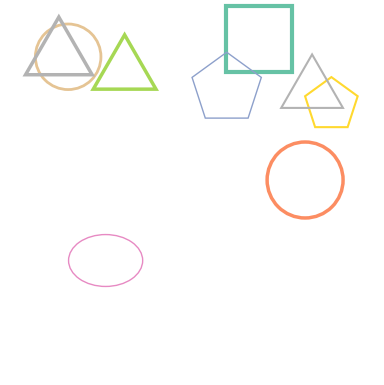[{"shape": "square", "thickness": 3, "radius": 0.43, "center": [0.672, 0.899]}, {"shape": "circle", "thickness": 2.5, "radius": 0.49, "center": [0.792, 0.532]}, {"shape": "pentagon", "thickness": 1, "radius": 0.47, "center": [0.589, 0.77]}, {"shape": "oval", "thickness": 1, "radius": 0.48, "center": [0.274, 0.323]}, {"shape": "triangle", "thickness": 2.5, "radius": 0.47, "center": [0.324, 0.815]}, {"shape": "pentagon", "thickness": 1.5, "radius": 0.36, "center": [0.861, 0.728]}, {"shape": "circle", "thickness": 2, "radius": 0.43, "center": [0.177, 0.852]}, {"shape": "triangle", "thickness": 2.5, "radius": 0.5, "center": [0.153, 0.856]}, {"shape": "triangle", "thickness": 1.5, "radius": 0.46, "center": [0.811, 0.766]}]